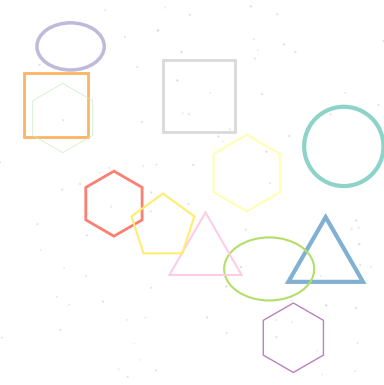[{"shape": "circle", "thickness": 3, "radius": 0.51, "center": [0.893, 0.62]}, {"shape": "hexagon", "thickness": 1.5, "radius": 0.5, "center": [0.641, 0.551]}, {"shape": "oval", "thickness": 2.5, "radius": 0.44, "center": [0.183, 0.879]}, {"shape": "hexagon", "thickness": 2, "radius": 0.42, "center": [0.296, 0.471]}, {"shape": "triangle", "thickness": 3, "radius": 0.56, "center": [0.846, 0.324]}, {"shape": "square", "thickness": 2, "radius": 0.42, "center": [0.146, 0.727]}, {"shape": "oval", "thickness": 1.5, "radius": 0.58, "center": [0.699, 0.301]}, {"shape": "triangle", "thickness": 1.5, "radius": 0.54, "center": [0.534, 0.34]}, {"shape": "square", "thickness": 2, "radius": 0.47, "center": [0.518, 0.75]}, {"shape": "hexagon", "thickness": 1, "radius": 0.45, "center": [0.762, 0.123]}, {"shape": "hexagon", "thickness": 0.5, "radius": 0.45, "center": [0.163, 0.693]}, {"shape": "pentagon", "thickness": 1.5, "radius": 0.43, "center": [0.423, 0.411]}]